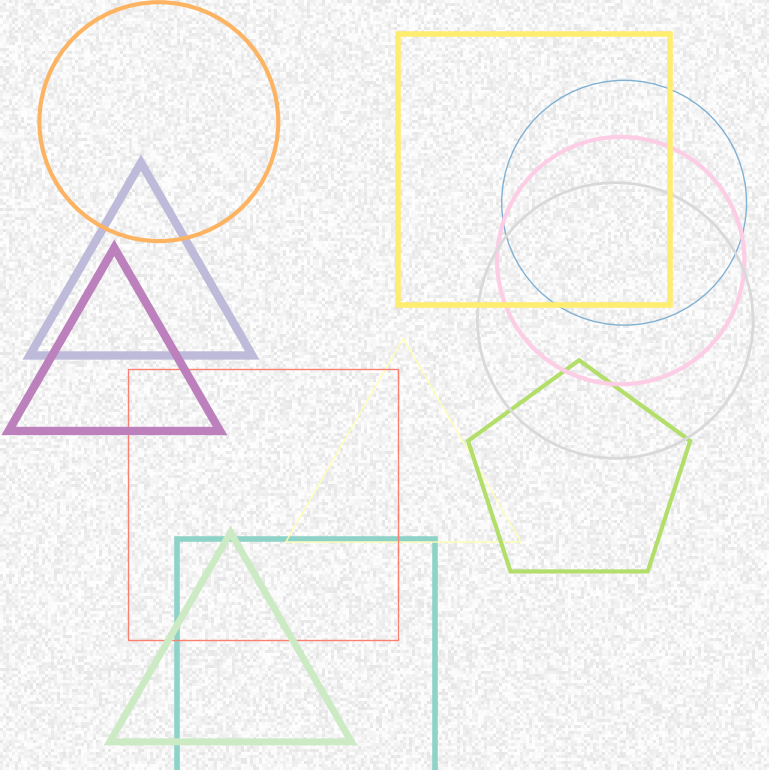[{"shape": "square", "thickness": 2, "radius": 0.84, "center": [0.397, 0.133]}, {"shape": "triangle", "thickness": 0.5, "radius": 0.88, "center": [0.524, 0.384]}, {"shape": "triangle", "thickness": 3, "radius": 0.83, "center": [0.183, 0.622]}, {"shape": "square", "thickness": 0.5, "radius": 0.88, "center": [0.341, 0.345]}, {"shape": "circle", "thickness": 0.5, "radius": 0.79, "center": [0.811, 0.737]}, {"shape": "circle", "thickness": 1.5, "radius": 0.78, "center": [0.206, 0.842]}, {"shape": "pentagon", "thickness": 1.5, "radius": 0.76, "center": [0.752, 0.381]}, {"shape": "circle", "thickness": 1.5, "radius": 0.8, "center": [0.806, 0.662]}, {"shape": "circle", "thickness": 1, "radius": 0.89, "center": [0.799, 0.584]}, {"shape": "triangle", "thickness": 3, "radius": 0.79, "center": [0.148, 0.52]}, {"shape": "triangle", "thickness": 2.5, "radius": 0.91, "center": [0.299, 0.127]}, {"shape": "square", "thickness": 2, "radius": 0.88, "center": [0.694, 0.779]}]